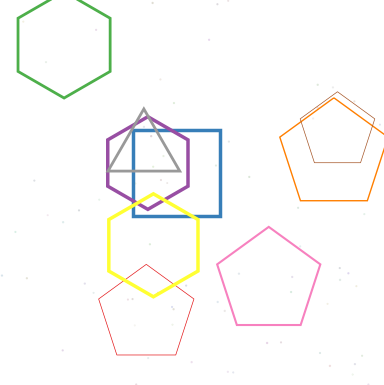[{"shape": "pentagon", "thickness": 0.5, "radius": 0.65, "center": [0.38, 0.183]}, {"shape": "square", "thickness": 2.5, "radius": 0.56, "center": [0.458, 0.551]}, {"shape": "hexagon", "thickness": 2, "radius": 0.69, "center": [0.166, 0.884]}, {"shape": "hexagon", "thickness": 2.5, "radius": 0.6, "center": [0.384, 0.577]}, {"shape": "pentagon", "thickness": 1, "radius": 0.74, "center": [0.867, 0.598]}, {"shape": "hexagon", "thickness": 2.5, "radius": 0.67, "center": [0.398, 0.363]}, {"shape": "pentagon", "thickness": 0.5, "radius": 0.51, "center": [0.877, 0.66]}, {"shape": "pentagon", "thickness": 1.5, "radius": 0.7, "center": [0.698, 0.27]}, {"shape": "triangle", "thickness": 2, "radius": 0.54, "center": [0.374, 0.609]}]